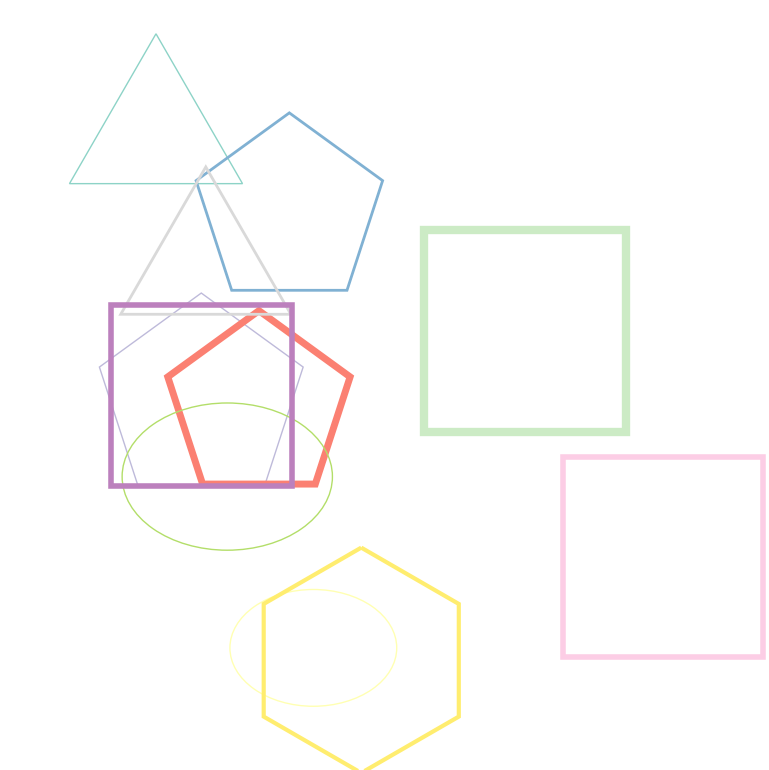[{"shape": "triangle", "thickness": 0.5, "radius": 0.65, "center": [0.203, 0.826]}, {"shape": "oval", "thickness": 0.5, "radius": 0.54, "center": [0.407, 0.159]}, {"shape": "pentagon", "thickness": 0.5, "radius": 0.7, "center": [0.261, 0.48]}, {"shape": "pentagon", "thickness": 2.5, "radius": 0.62, "center": [0.336, 0.472]}, {"shape": "pentagon", "thickness": 1, "radius": 0.64, "center": [0.376, 0.726]}, {"shape": "oval", "thickness": 0.5, "radius": 0.68, "center": [0.295, 0.381]}, {"shape": "square", "thickness": 2, "radius": 0.65, "center": [0.861, 0.277]}, {"shape": "triangle", "thickness": 1, "radius": 0.64, "center": [0.267, 0.656]}, {"shape": "square", "thickness": 2, "radius": 0.59, "center": [0.261, 0.486]}, {"shape": "square", "thickness": 3, "radius": 0.66, "center": [0.682, 0.57]}, {"shape": "hexagon", "thickness": 1.5, "radius": 0.73, "center": [0.469, 0.143]}]